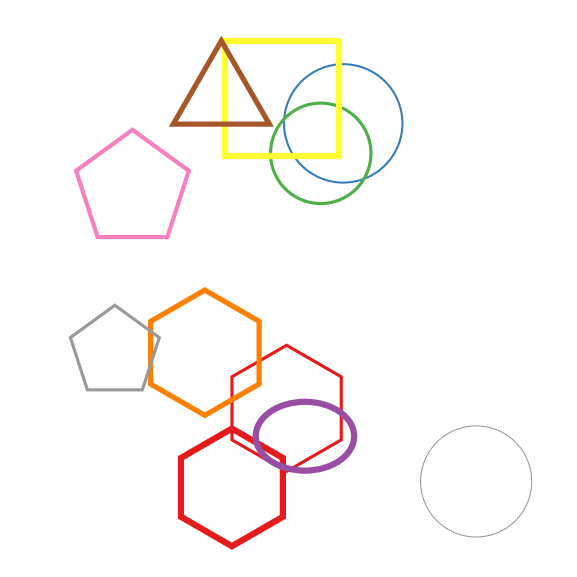[{"shape": "hexagon", "thickness": 3, "radius": 0.51, "center": [0.402, 0.155]}, {"shape": "hexagon", "thickness": 1.5, "radius": 0.55, "center": [0.496, 0.292]}, {"shape": "circle", "thickness": 1, "radius": 0.51, "center": [0.594, 0.785]}, {"shape": "circle", "thickness": 1.5, "radius": 0.43, "center": [0.555, 0.734]}, {"shape": "oval", "thickness": 3, "radius": 0.43, "center": [0.528, 0.244]}, {"shape": "hexagon", "thickness": 2.5, "radius": 0.54, "center": [0.355, 0.388]}, {"shape": "square", "thickness": 3, "radius": 0.5, "center": [0.488, 0.829]}, {"shape": "triangle", "thickness": 2.5, "radius": 0.48, "center": [0.383, 0.832]}, {"shape": "pentagon", "thickness": 2, "radius": 0.51, "center": [0.229, 0.672]}, {"shape": "circle", "thickness": 0.5, "radius": 0.48, "center": [0.825, 0.165]}, {"shape": "pentagon", "thickness": 1.5, "radius": 0.4, "center": [0.199, 0.39]}]